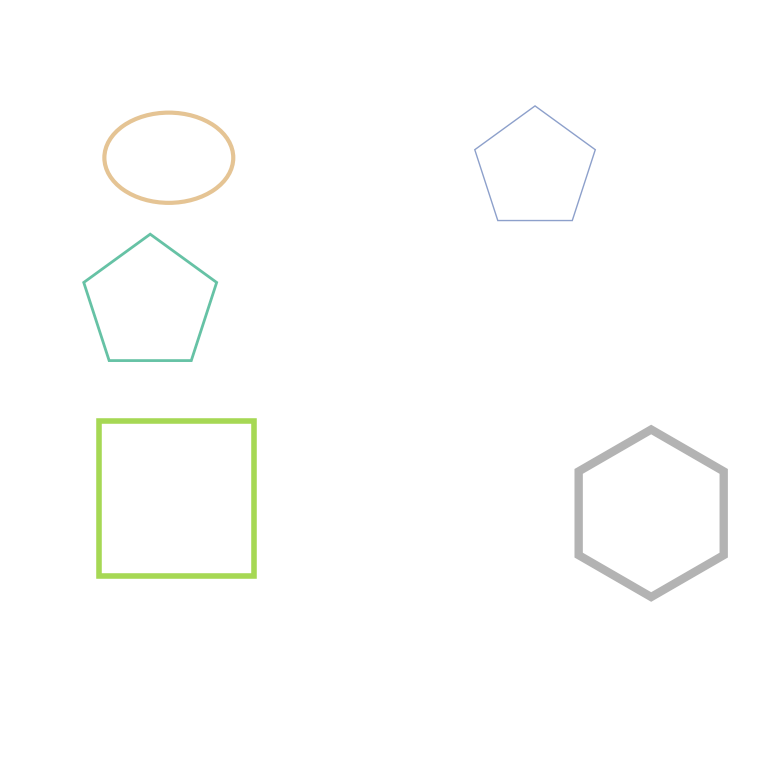[{"shape": "pentagon", "thickness": 1, "radius": 0.45, "center": [0.195, 0.605]}, {"shape": "pentagon", "thickness": 0.5, "radius": 0.41, "center": [0.695, 0.78]}, {"shape": "square", "thickness": 2, "radius": 0.5, "center": [0.229, 0.353]}, {"shape": "oval", "thickness": 1.5, "radius": 0.42, "center": [0.219, 0.795]}, {"shape": "hexagon", "thickness": 3, "radius": 0.54, "center": [0.846, 0.333]}]